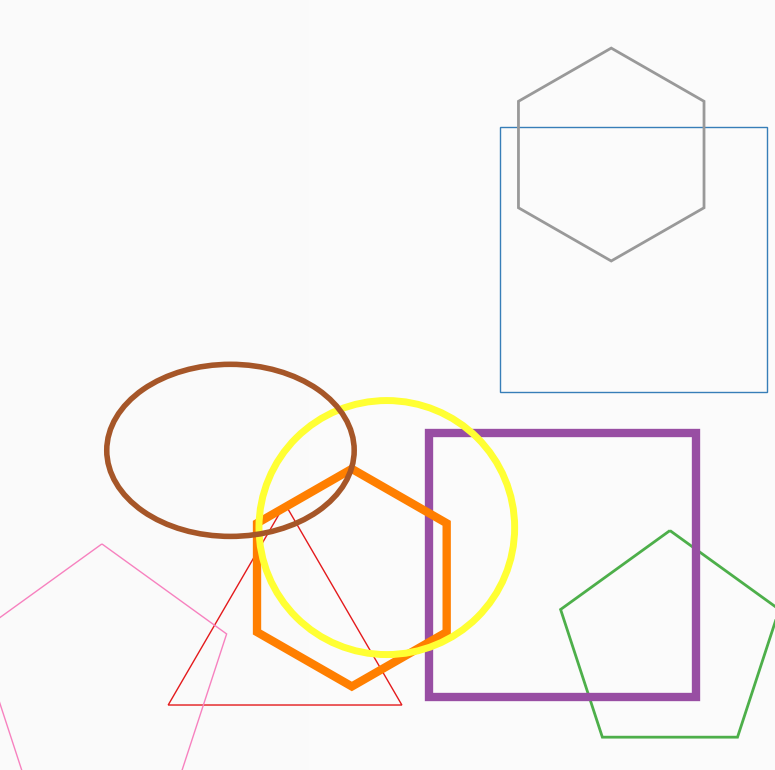[{"shape": "triangle", "thickness": 0.5, "radius": 0.87, "center": [0.368, 0.171]}, {"shape": "square", "thickness": 0.5, "radius": 0.86, "center": [0.817, 0.663]}, {"shape": "pentagon", "thickness": 1, "radius": 0.74, "center": [0.864, 0.163]}, {"shape": "square", "thickness": 3, "radius": 0.86, "center": [0.726, 0.266]}, {"shape": "hexagon", "thickness": 3, "radius": 0.71, "center": [0.454, 0.25]}, {"shape": "circle", "thickness": 2.5, "radius": 0.82, "center": [0.499, 0.315]}, {"shape": "oval", "thickness": 2, "radius": 0.8, "center": [0.297, 0.415]}, {"shape": "pentagon", "thickness": 0.5, "radius": 0.85, "center": [0.131, 0.124]}, {"shape": "hexagon", "thickness": 1, "radius": 0.69, "center": [0.789, 0.799]}]